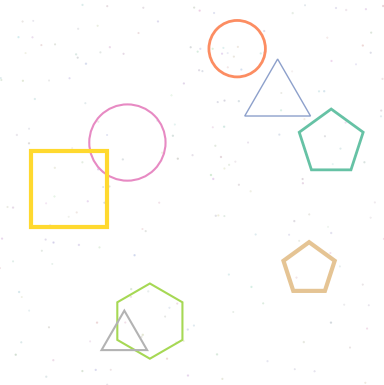[{"shape": "pentagon", "thickness": 2, "radius": 0.44, "center": [0.86, 0.629]}, {"shape": "circle", "thickness": 2, "radius": 0.37, "center": [0.616, 0.874]}, {"shape": "triangle", "thickness": 1, "radius": 0.49, "center": [0.721, 0.748]}, {"shape": "circle", "thickness": 1.5, "radius": 0.5, "center": [0.331, 0.63]}, {"shape": "hexagon", "thickness": 1.5, "radius": 0.49, "center": [0.389, 0.166]}, {"shape": "square", "thickness": 3, "radius": 0.49, "center": [0.18, 0.51]}, {"shape": "pentagon", "thickness": 3, "radius": 0.35, "center": [0.803, 0.301]}, {"shape": "triangle", "thickness": 1.5, "radius": 0.34, "center": [0.323, 0.125]}]